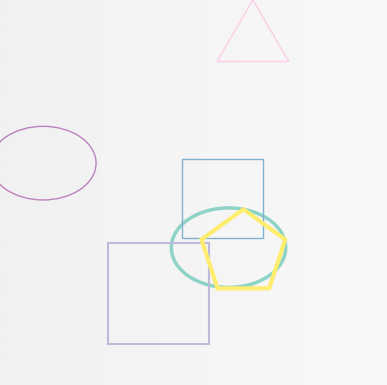[{"shape": "oval", "thickness": 2.5, "radius": 0.74, "center": [0.59, 0.357]}, {"shape": "square", "thickness": 1.5, "radius": 0.65, "center": [0.41, 0.237]}, {"shape": "square", "thickness": 1, "radius": 0.52, "center": [0.574, 0.484]}, {"shape": "triangle", "thickness": 1, "radius": 0.53, "center": [0.653, 0.894]}, {"shape": "oval", "thickness": 1, "radius": 0.68, "center": [0.111, 0.576]}, {"shape": "pentagon", "thickness": 3, "radius": 0.57, "center": [0.628, 0.343]}]